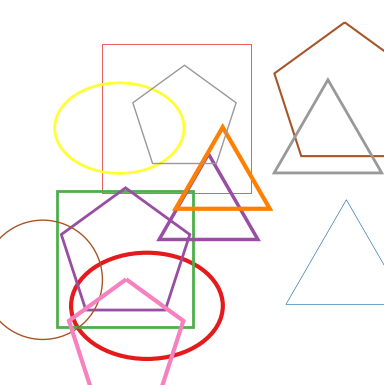[{"shape": "oval", "thickness": 3, "radius": 0.99, "center": [0.382, 0.206]}, {"shape": "square", "thickness": 0.5, "radius": 0.97, "center": [0.459, 0.693]}, {"shape": "triangle", "thickness": 0.5, "radius": 0.91, "center": [0.9, 0.3]}, {"shape": "square", "thickness": 2, "radius": 0.88, "center": [0.325, 0.327]}, {"shape": "triangle", "thickness": 2.5, "radius": 0.74, "center": [0.542, 0.452]}, {"shape": "pentagon", "thickness": 2, "radius": 0.88, "center": [0.326, 0.337]}, {"shape": "triangle", "thickness": 3, "radius": 0.71, "center": [0.578, 0.528]}, {"shape": "oval", "thickness": 2, "radius": 0.84, "center": [0.31, 0.667]}, {"shape": "circle", "thickness": 1, "radius": 0.77, "center": [0.111, 0.273]}, {"shape": "pentagon", "thickness": 1.5, "radius": 0.96, "center": [0.895, 0.75]}, {"shape": "pentagon", "thickness": 3, "radius": 0.78, "center": [0.328, 0.118]}, {"shape": "pentagon", "thickness": 1, "radius": 0.71, "center": [0.479, 0.689]}, {"shape": "triangle", "thickness": 2, "radius": 0.81, "center": [0.852, 0.631]}]